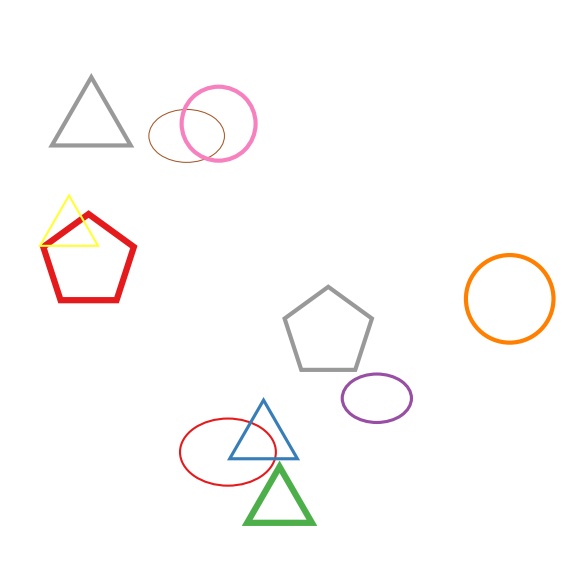[{"shape": "pentagon", "thickness": 3, "radius": 0.41, "center": [0.153, 0.546]}, {"shape": "oval", "thickness": 1, "radius": 0.42, "center": [0.395, 0.216]}, {"shape": "triangle", "thickness": 1.5, "radius": 0.34, "center": [0.456, 0.239]}, {"shape": "triangle", "thickness": 3, "radius": 0.32, "center": [0.484, 0.126]}, {"shape": "oval", "thickness": 1.5, "radius": 0.3, "center": [0.653, 0.31]}, {"shape": "circle", "thickness": 2, "radius": 0.38, "center": [0.883, 0.482]}, {"shape": "triangle", "thickness": 1, "radius": 0.29, "center": [0.12, 0.603]}, {"shape": "oval", "thickness": 0.5, "radius": 0.33, "center": [0.323, 0.764]}, {"shape": "circle", "thickness": 2, "radius": 0.32, "center": [0.379, 0.785]}, {"shape": "triangle", "thickness": 2, "radius": 0.39, "center": [0.158, 0.787]}, {"shape": "pentagon", "thickness": 2, "radius": 0.4, "center": [0.568, 0.423]}]